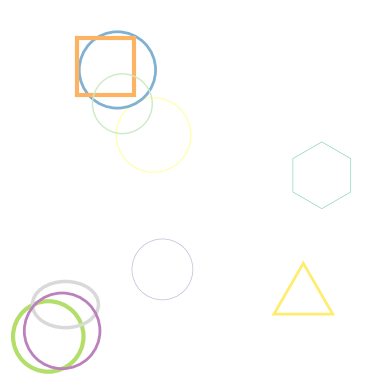[{"shape": "hexagon", "thickness": 0.5, "radius": 0.43, "center": [0.836, 0.545]}, {"shape": "circle", "thickness": 1, "radius": 0.48, "center": [0.399, 0.649]}, {"shape": "circle", "thickness": 0.5, "radius": 0.4, "center": [0.422, 0.3]}, {"shape": "circle", "thickness": 2, "radius": 0.5, "center": [0.305, 0.818]}, {"shape": "square", "thickness": 3, "radius": 0.37, "center": [0.275, 0.826]}, {"shape": "circle", "thickness": 3, "radius": 0.46, "center": [0.125, 0.126]}, {"shape": "oval", "thickness": 2.5, "radius": 0.43, "center": [0.17, 0.209]}, {"shape": "circle", "thickness": 2, "radius": 0.49, "center": [0.161, 0.141]}, {"shape": "circle", "thickness": 1, "radius": 0.39, "center": [0.318, 0.731]}, {"shape": "triangle", "thickness": 2, "radius": 0.44, "center": [0.788, 0.228]}]